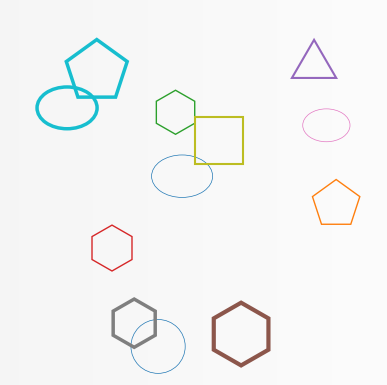[{"shape": "oval", "thickness": 0.5, "radius": 0.39, "center": [0.47, 0.542]}, {"shape": "circle", "thickness": 0.5, "radius": 0.35, "center": [0.408, 0.1]}, {"shape": "pentagon", "thickness": 1, "radius": 0.32, "center": [0.867, 0.469]}, {"shape": "hexagon", "thickness": 1, "radius": 0.29, "center": [0.453, 0.708]}, {"shape": "hexagon", "thickness": 1, "radius": 0.3, "center": [0.289, 0.356]}, {"shape": "triangle", "thickness": 1.5, "radius": 0.33, "center": [0.81, 0.831]}, {"shape": "hexagon", "thickness": 3, "radius": 0.41, "center": [0.622, 0.132]}, {"shape": "oval", "thickness": 0.5, "radius": 0.31, "center": [0.842, 0.675]}, {"shape": "hexagon", "thickness": 2.5, "radius": 0.31, "center": [0.346, 0.161]}, {"shape": "square", "thickness": 1.5, "radius": 0.31, "center": [0.566, 0.635]}, {"shape": "oval", "thickness": 2.5, "radius": 0.39, "center": [0.173, 0.72]}, {"shape": "pentagon", "thickness": 2.5, "radius": 0.41, "center": [0.25, 0.815]}]